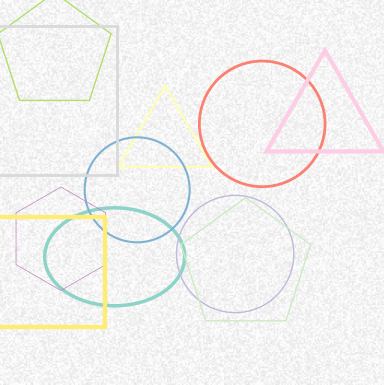[{"shape": "oval", "thickness": 2.5, "radius": 0.91, "center": [0.298, 0.333]}, {"shape": "triangle", "thickness": 1.5, "radius": 0.7, "center": [0.429, 0.637]}, {"shape": "circle", "thickness": 1, "radius": 0.76, "center": [0.611, 0.34]}, {"shape": "circle", "thickness": 2, "radius": 0.82, "center": [0.681, 0.678]}, {"shape": "circle", "thickness": 1.5, "radius": 0.68, "center": [0.356, 0.507]}, {"shape": "pentagon", "thickness": 1, "radius": 0.77, "center": [0.141, 0.864]}, {"shape": "triangle", "thickness": 3, "radius": 0.88, "center": [0.844, 0.694]}, {"shape": "square", "thickness": 2, "radius": 0.97, "center": [0.111, 0.739]}, {"shape": "hexagon", "thickness": 0.5, "radius": 0.67, "center": [0.158, 0.38]}, {"shape": "pentagon", "thickness": 1, "radius": 0.89, "center": [0.638, 0.31]}, {"shape": "square", "thickness": 3, "radius": 0.72, "center": [0.128, 0.294]}]